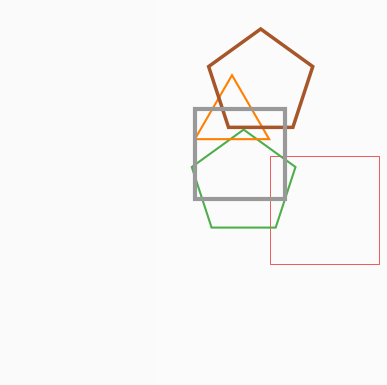[{"shape": "square", "thickness": 0.5, "radius": 0.7, "center": [0.837, 0.455]}, {"shape": "pentagon", "thickness": 1.5, "radius": 0.7, "center": [0.629, 0.523]}, {"shape": "triangle", "thickness": 1.5, "radius": 0.55, "center": [0.599, 0.694]}, {"shape": "pentagon", "thickness": 2.5, "radius": 0.71, "center": [0.673, 0.783]}, {"shape": "square", "thickness": 3, "radius": 0.58, "center": [0.619, 0.6]}]